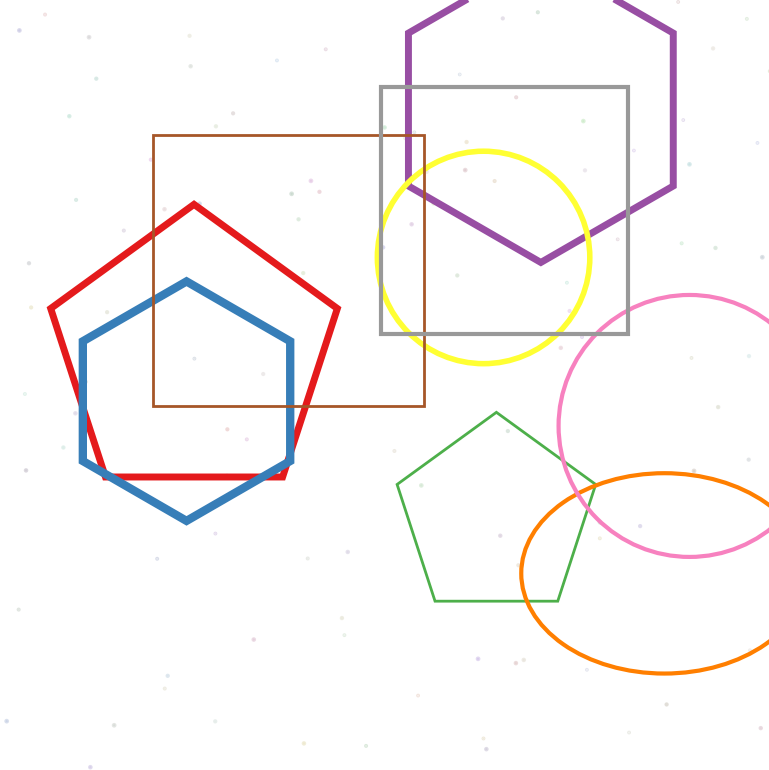[{"shape": "pentagon", "thickness": 2.5, "radius": 0.98, "center": [0.252, 0.539]}, {"shape": "hexagon", "thickness": 3, "radius": 0.78, "center": [0.242, 0.479]}, {"shape": "pentagon", "thickness": 1, "radius": 0.68, "center": [0.645, 0.329]}, {"shape": "hexagon", "thickness": 2.5, "radius": 0.99, "center": [0.702, 0.858]}, {"shape": "oval", "thickness": 1.5, "radius": 0.93, "center": [0.863, 0.255]}, {"shape": "circle", "thickness": 2, "radius": 0.69, "center": [0.628, 0.666]}, {"shape": "square", "thickness": 1, "radius": 0.88, "center": [0.374, 0.648]}, {"shape": "circle", "thickness": 1.5, "radius": 0.85, "center": [0.896, 0.447]}, {"shape": "square", "thickness": 1.5, "radius": 0.8, "center": [0.655, 0.726]}]